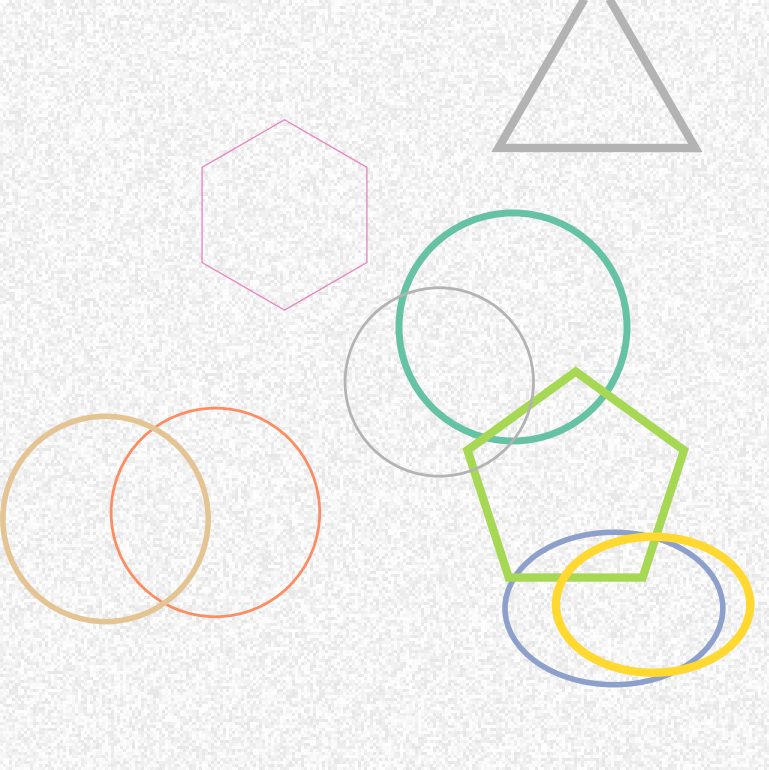[{"shape": "circle", "thickness": 2.5, "radius": 0.74, "center": [0.666, 0.575]}, {"shape": "circle", "thickness": 1, "radius": 0.68, "center": [0.28, 0.334]}, {"shape": "oval", "thickness": 2, "radius": 0.71, "center": [0.797, 0.21]}, {"shape": "hexagon", "thickness": 0.5, "radius": 0.62, "center": [0.369, 0.721]}, {"shape": "pentagon", "thickness": 3, "radius": 0.74, "center": [0.748, 0.37]}, {"shape": "oval", "thickness": 3, "radius": 0.63, "center": [0.848, 0.215]}, {"shape": "circle", "thickness": 2, "radius": 0.67, "center": [0.137, 0.326]}, {"shape": "triangle", "thickness": 3, "radius": 0.74, "center": [0.775, 0.882]}, {"shape": "circle", "thickness": 1, "radius": 0.61, "center": [0.57, 0.504]}]